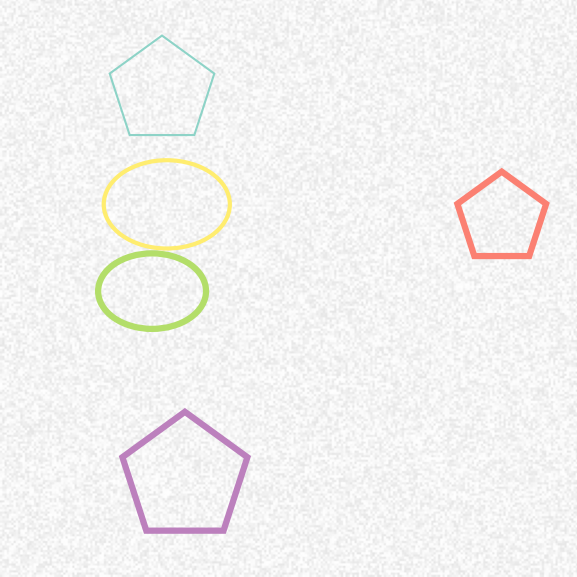[{"shape": "pentagon", "thickness": 1, "radius": 0.48, "center": [0.281, 0.842]}, {"shape": "pentagon", "thickness": 3, "radius": 0.4, "center": [0.869, 0.621]}, {"shape": "oval", "thickness": 3, "radius": 0.47, "center": [0.263, 0.495]}, {"shape": "pentagon", "thickness": 3, "radius": 0.57, "center": [0.32, 0.172]}, {"shape": "oval", "thickness": 2, "radius": 0.55, "center": [0.289, 0.645]}]